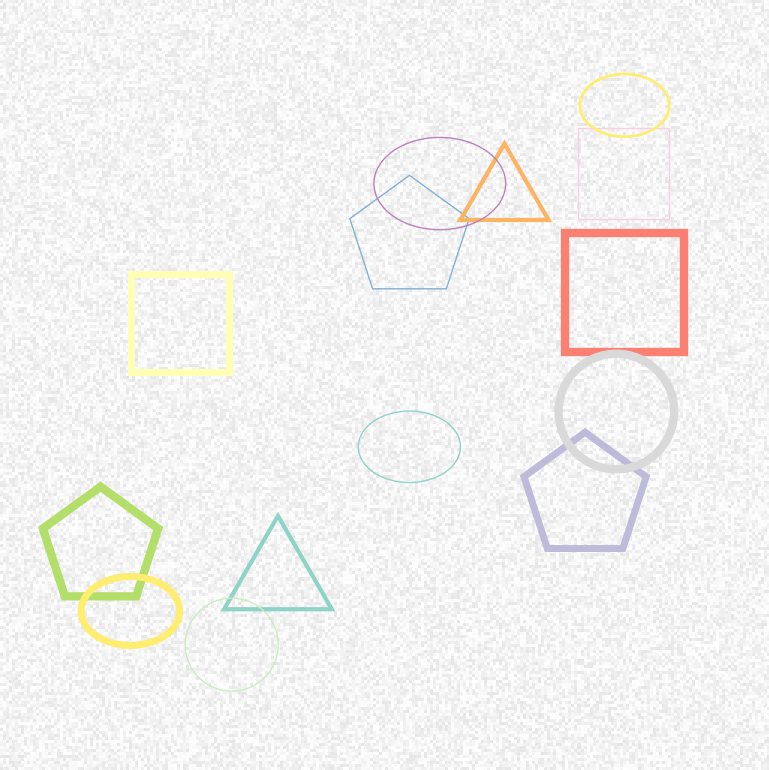[{"shape": "triangle", "thickness": 1.5, "radius": 0.4, "center": [0.361, 0.249]}, {"shape": "oval", "thickness": 0.5, "radius": 0.33, "center": [0.532, 0.42]}, {"shape": "square", "thickness": 2.5, "radius": 0.32, "center": [0.234, 0.581]}, {"shape": "pentagon", "thickness": 2.5, "radius": 0.42, "center": [0.76, 0.355]}, {"shape": "square", "thickness": 3, "radius": 0.38, "center": [0.811, 0.62]}, {"shape": "pentagon", "thickness": 0.5, "radius": 0.41, "center": [0.532, 0.691]}, {"shape": "triangle", "thickness": 1.5, "radius": 0.33, "center": [0.655, 0.747]}, {"shape": "pentagon", "thickness": 3, "radius": 0.39, "center": [0.131, 0.289]}, {"shape": "square", "thickness": 0.5, "radius": 0.3, "center": [0.809, 0.775]}, {"shape": "circle", "thickness": 3, "radius": 0.38, "center": [0.8, 0.465]}, {"shape": "oval", "thickness": 0.5, "radius": 0.43, "center": [0.571, 0.762]}, {"shape": "circle", "thickness": 0.5, "radius": 0.3, "center": [0.301, 0.163]}, {"shape": "oval", "thickness": 1, "radius": 0.29, "center": [0.811, 0.863]}, {"shape": "oval", "thickness": 2.5, "radius": 0.32, "center": [0.169, 0.207]}]